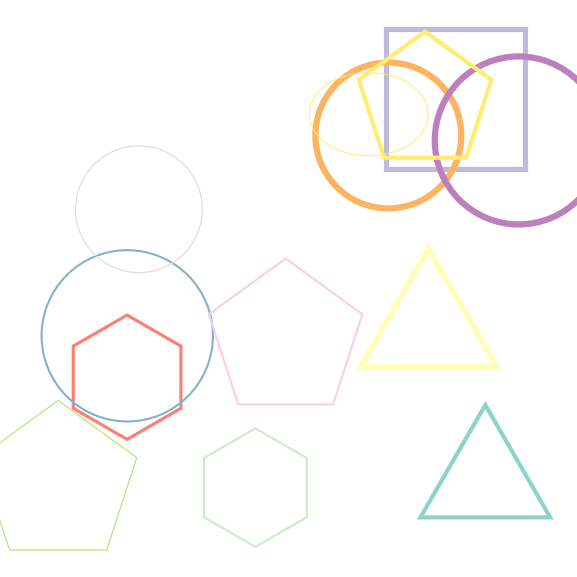[{"shape": "triangle", "thickness": 2, "radius": 0.65, "center": [0.84, 0.168]}, {"shape": "triangle", "thickness": 2.5, "radius": 0.68, "center": [0.742, 0.432]}, {"shape": "square", "thickness": 2.5, "radius": 0.6, "center": [0.788, 0.828]}, {"shape": "hexagon", "thickness": 1.5, "radius": 0.54, "center": [0.22, 0.346]}, {"shape": "circle", "thickness": 1, "radius": 0.74, "center": [0.22, 0.418]}, {"shape": "circle", "thickness": 3, "radius": 0.63, "center": [0.672, 0.765]}, {"shape": "pentagon", "thickness": 0.5, "radius": 0.72, "center": [0.101, 0.162]}, {"shape": "pentagon", "thickness": 1, "radius": 0.7, "center": [0.495, 0.412]}, {"shape": "circle", "thickness": 0.5, "radius": 0.55, "center": [0.241, 0.637]}, {"shape": "circle", "thickness": 3, "radius": 0.73, "center": [0.898, 0.756]}, {"shape": "hexagon", "thickness": 1, "radius": 0.51, "center": [0.442, 0.155]}, {"shape": "pentagon", "thickness": 2, "radius": 0.6, "center": [0.736, 0.824]}, {"shape": "oval", "thickness": 0.5, "radius": 0.51, "center": [0.638, 0.801]}]